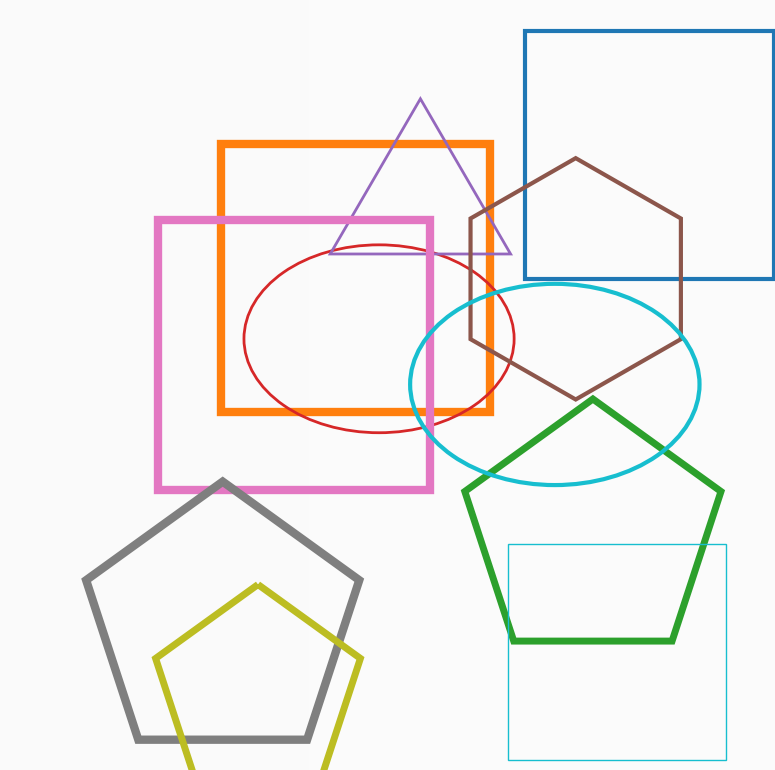[{"shape": "square", "thickness": 1.5, "radius": 0.8, "center": [0.838, 0.799]}, {"shape": "square", "thickness": 3, "radius": 0.87, "center": [0.459, 0.639]}, {"shape": "pentagon", "thickness": 2.5, "radius": 0.87, "center": [0.765, 0.308]}, {"shape": "oval", "thickness": 1, "radius": 0.87, "center": [0.489, 0.56]}, {"shape": "triangle", "thickness": 1, "radius": 0.67, "center": [0.542, 0.737]}, {"shape": "hexagon", "thickness": 1.5, "radius": 0.78, "center": [0.743, 0.638]}, {"shape": "square", "thickness": 3, "radius": 0.88, "center": [0.38, 0.539]}, {"shape": "pentagon", "thickness": 3, "radius": 0.93, "center": [0.287, 0.189]}, {"shape": "pentagon", "thickness": 2.5, "radius": 0.69, "center": [0.333, 0.102]}, {"shape": "square", "thickness": 0.5, "radius": 0.7, "center": [0.796, 0.153]}, {"shape": "oval", "thickness": 1.5, "radius": 0.93, "center": [0.716, 0.501]}]